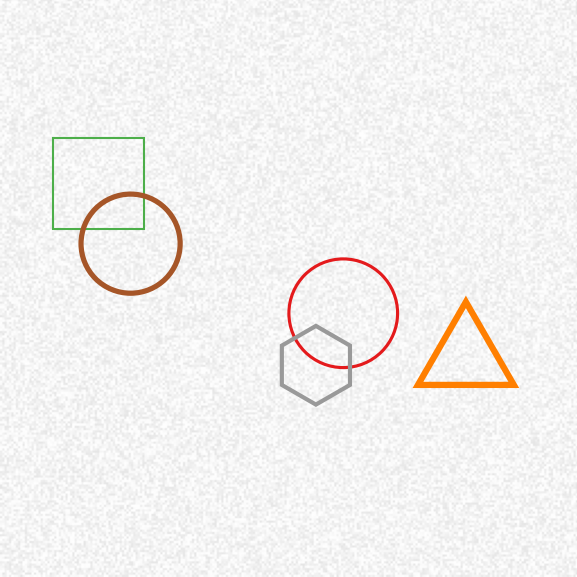[{"shape": "circle", "thickness": 1.5, "radius": 0.47, "center": [0.594, 0.457]}, {"shape": "square", "thickness": 1, "radius": 0.39, "center": [0.171, 0.681]}, {"shape": "triangle", "thickness": 3, "radius": 0.48, "center": [0.807, 0.381]}, {"shape": "circle", "thickness": 2.5, "radius": 0.43, "center": [0.226, 0.577]}, {"shape": "hexagon", "thickness": 2, "radius": 0.34, "center": [0.547, 0.367]}]